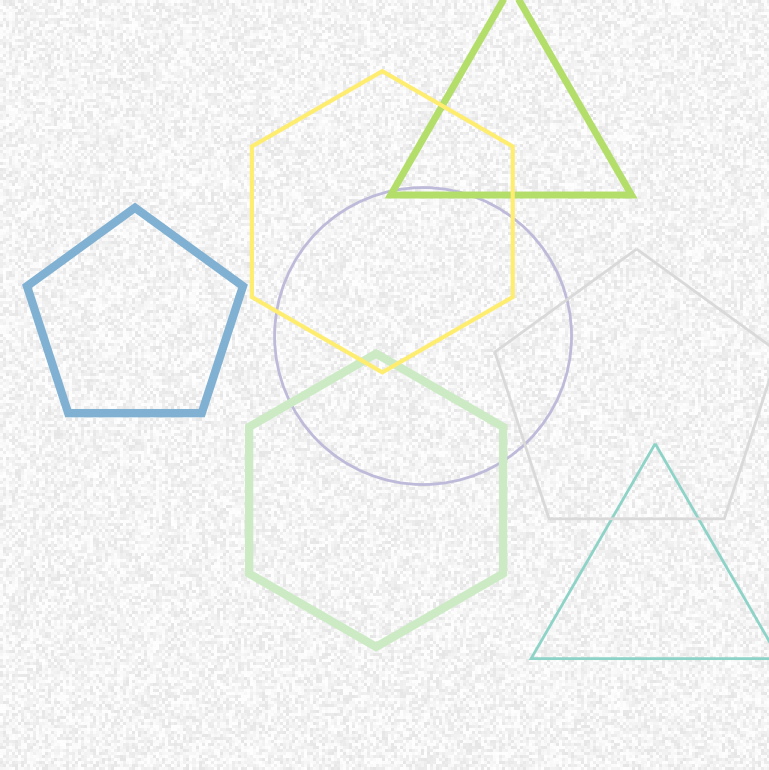[{"shape": "triangle", "thickness": 1, "radius": 0.93, "center": [0.851, 0.238]}, {"shape": "circle", "thickness": 1, "radius": 0.96, "center": [0.549, 0.564]}, {"shape": "pentagon", "thickness": 3, "radius": 0.74, "center": [0.175, 0.583]}, {"shape": "triangle", "thickness": 2.5, "radius": 0.9, "center": [0.664, 0.837]}, {"shape": "pentagon", "thickness": 1, "radius": 0.97, "center": [0.827, 0.483]}, {"shape": "hexagon", "thickness": 3, "radius": 0.95, "center": [0.488, 0.35]}, {"shape": "hexagon", "thickness": 1.5, "radius": 0.98, "center": [0.496, 0.712]}]